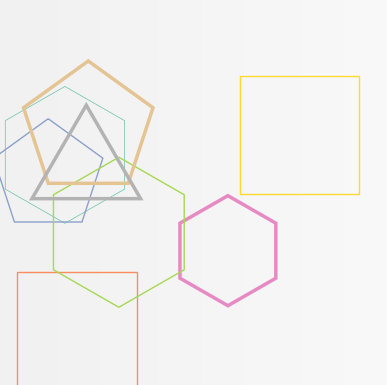[{"shape": "hexagon", "thickness": 0.5, "radius": 0.89, "center": [0.168, 0.598]}, {"shape": "square", "thickness": 1, "radius": 0.78, "center": [0.199, 0.137]}, {"shape": "pentagon", "thickness": 1, "radius": 0.74, "center": [0.124, 0.543]}, {"shape": "hexagon", "thickness": 2.5, "radius": 0.71, "center": [0.588, 0.349]}, {"shape": "hexagon", "thickness": 1, "radius": 0.97, "center": [0.307, 0.397]}, {"shape": "square", "thickness": 1, "radius": 0.77, "center": [0.774, 0.651]}, {"shape": "pentagon", "thickness": 2.5, "radius": 0.88, "center": [0.228, 0.666]}, {"shape": "triangle", "thickness": 2.5, "radius": 0.81, "center": [0.223, 0.565]}]